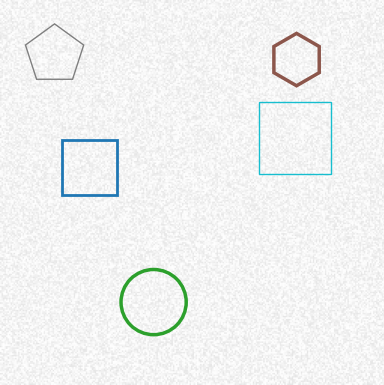[{"shape": "square", "thickness": 2, "radius": 0.35, "center": [0.233, 0.565]}, {"shape": "circle", "thickness": 2.5, "radius": 0.42, "center": [0.399, 0.215]}, {"shape": "hexagon", "thickness": 2.5, "radius": 0.34, "center": [0.77, 0.845]}, {"shape": "pentagon", "thickness": 1, "radius": 0.4, "center": [0.142, 0.858]}, {"shape": "square", "thickness": 1, "radius": 0.47, "center": [0.767, 0.641]}]